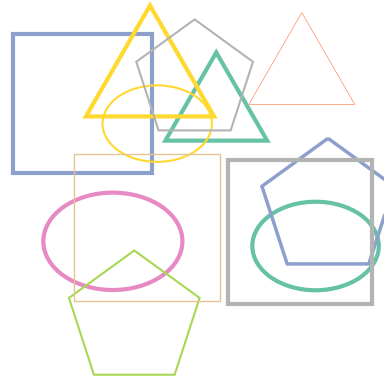[{"shape": "triangle", "thickness": 3, "radius": 0.76, "center": [0.562, 0.711]}, {"shape": "oval", "thickness": 3, "radius": 0.82, "center": [0.82, 0.361]}, {"shape": "triangle", "thickness": 0.5, "radius": 0.8, "center": [0.784, 0.808]}, {"shape": "square", "thickness": 3, "radius": 0.9, "center": [0.214, 0.731]}, {"shape": "pentagon", "thickness": 2.5, "radius": 0.9, "center": [0.852, 0.46]}, {"shape": "oval", "thickness": 3, "radius": 0.9, "center": [0.293, 0.373]}, {"shape": "pentagon", "thickness": 1.5, "radius": 0.89, "center": [0.349, 0.171]}, {"shape": "triangle", "thickness": 3, "radius": 0.96, "center": [0.39, 0.794]}, {"shape": "oval", "thickness": 1.5, "radius": 0.71, "center": [0.408, 0.679]}, {"shape": "square", "thickness": 1, "radius": 0.95, "center": [0.382, 0.41]}, {"shape": "pentagon", "thickness": 1.5, "radius": 0.8, "center": [0.506, 0.79]}, {"shape": "square", "thickness": 3, "radius": 0.93, "center": [0.78, 0.398]}]